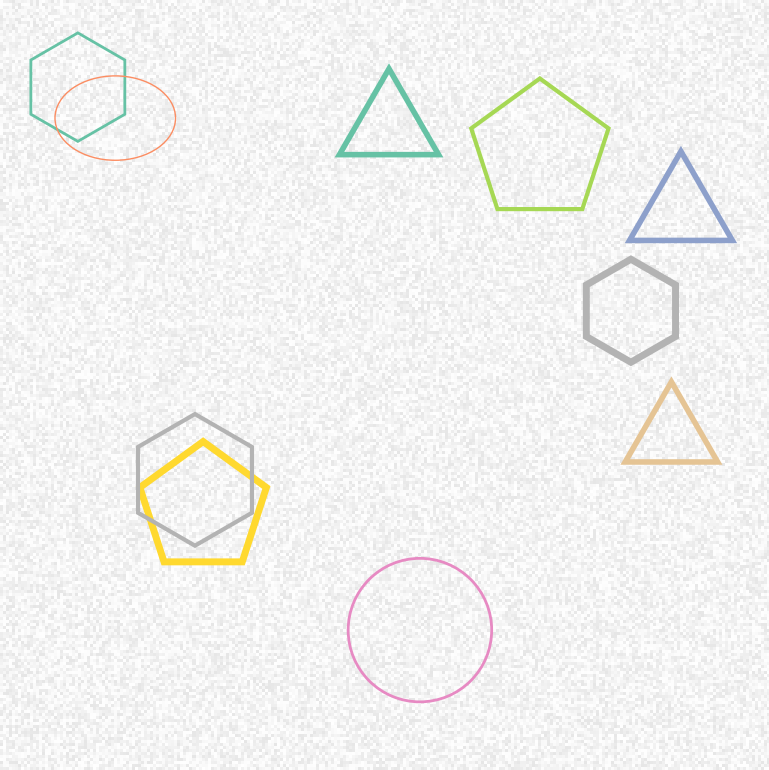[{"shape": "triangle", "thickness": 2, "radius": 0.37, "center": [0.505, 0.836]}, {"shape": "hexagon", "thickness": 1, "radius": 0.35, "center": [0.101, 0.887]}, {"shape": "oval", "thickness": 0.5, "radius": 0.39, "center": [0.15, 0.847]}, {"shape": "triangle", "thickness": 2, "radius": 0.39, "center": [0.884, 0.726]}, {"shape": "circle", "thickness": 1, "radius": 0.47, "center": [0.545, 0.182]}, {"shape": "pentagon", "thickness": 1.5, "radius": 0.47, "center": [0.701, 0.804]}, {"shape": "pentagon", "thickness": 2.5, "radius": 0.43, "center": [0.264, 0.34]}, {"shape": "triangle", "thickness": 2, "radius": 0.35, "center": [0.872, 0.435]}, {"shape": "hexagon", "thickness": 2.5, "radius": 0.33, "center": [0.819, 0.596]}, {"shape": "hexagon", "thickness": 1.5, "radius": 0.43, "center": [0.253, 0.377]}]